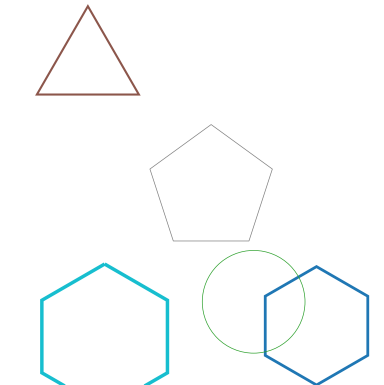[{"shape": "hexagon", "thickness": 2, "radius": 0.77, "center": [0.822, 0.154]}, {"shape": "circle", "thickness": 0.5, "radius": 0.67, "center": [0.659, 0.216]}, {"shape": "triangle", "thickness": 1.5, "radius": 0.76, "center": [0.228, 0.831]}, {"shape": "pentagon", "thickness": 0.5, "radius": 0.84, "center": [0.548, 0.509]}, {"shape": "hexagon", "thickness": 2.5, "radius": 0.94, "center": [0.272, 0.126]}]